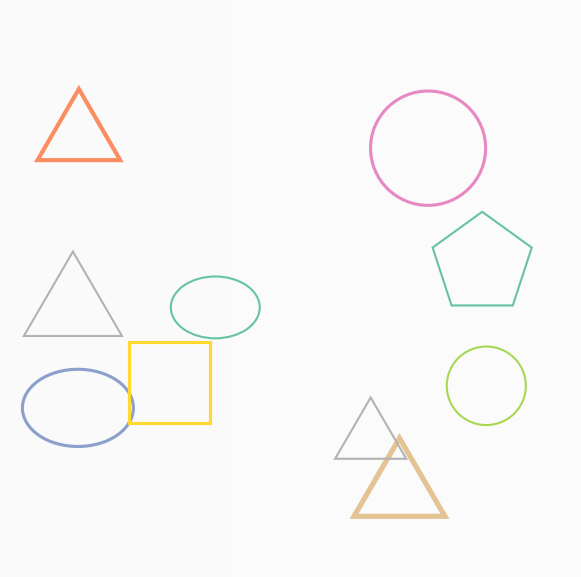[{"shape": "pentagon", "thickness": 1, "radius": 0.45, "center": [0.83, 0.543]}, {"shape": "oval", "thickness": 1, "radius": 0.38, "center": [0.37, 0.467]}, {"shape": "triangle", "thickness": 2, "radius": 0.41, "center": [0.136, 0.763]}, {"shape": "oval", "thickness": 1.5, "radius": 0.48, "center": [0.134, 0.293]}, {"shape": "circle", "thickness": 1.5, "radius": 0.5, "center": [0.736, 0.743]}, {"shape": "circle", "thickness": 1, "radius": 0.34, "center": [0.837, 0.331]}, {"shape": "square", "thickness": 1.5, "radius": 0.35, "center": [0.292, 0.337]}, {"shape": "triangle", "thickness": 2.5, "radius": 0.45, "center": [0.687, 0.15]}, {"shape": "triangle", "thickness": 1, "radius": 0.35, "center": [0.638, 0.24]}, {"shape": "triangle", "thickness": 1, "radius": 0.49, "center": [0.125, 0.466]}]